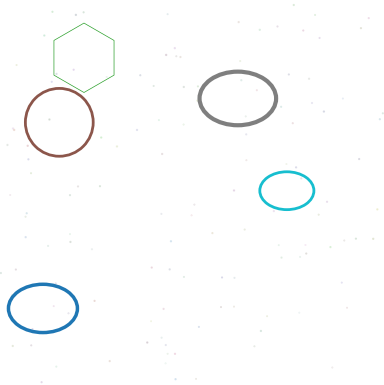[{"shape": "oval", "thickness": 2.5, "radius": 0.45, "center": [0.112, 0.199]}, {"shape": "hexagon", "thickness": 0.5, "radius": 0.45, "center": [0.218, 0.85]}, {"shape": "circle", "thickness": 2, "radius": 0.44, "center": [0.154, 0.682]}, {"shape": "oval", "thickness": 3, "radius": 0.5, "center": [0.618, 0.744]}, {"shape": "oval", "thickness": 2, "radius": 0.35, "center": [0.745, 0.505]}]